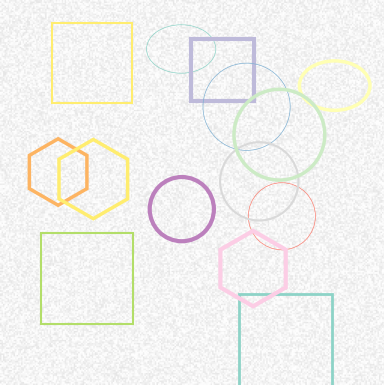[{"shape": "square", "thickness": 2, "radius": 0.6, "center": [0.742, 0.116]}, {"shape": "oval", "thickness": 0.5, "radius": 0.45, "center": [0.471, 0.873]}, {"shape": "oval", "thickness": 2.5, "radius": 0.46, "center": [0.869, 0.778]}, {"shape": "square", "thickness": 3, "radius": 0.41, "center": [0.578, 0.818]}, {"shape": "circle", "thickness": 0.5, "radius": 0.44, "center": [0.732, 0.438]}, {"shape": "circle", "thickness": 0.5, "radius": 0.57, "center": [0.64, 0.723]}, {"shape": "hexagon", "thickness": 2.5, "radius": 0.43, "center": [0.151, 0.553]}, {"shape": "square", "thickness": 1.5, "radius": 0.59, "center": [0.226, 0.277]}, {"shape": "hexagon", "thickness": 3, "radius": 0.49, "center": [0.657, 0.302]}, {"shape": "circle", "thickness": 1.5, "radius": 0.51, "center": [0.673, 0.529]}, {"shape": "circle", "thickness": 3, "radius": 0.42, "center": [0.472, 0.457]}, {"shape": "circle", "thickness": 2.5, "radius": 0.59, "center": [0.726, 0.65]}, {"shape": "hexagon", "thickness": 2.5, "radius": 0.51, "center": [0.242, 0.535]}, {"shape": "square", "thickness": 1.5, "radius": 0.52, "center": [0.238, 0.837]}]